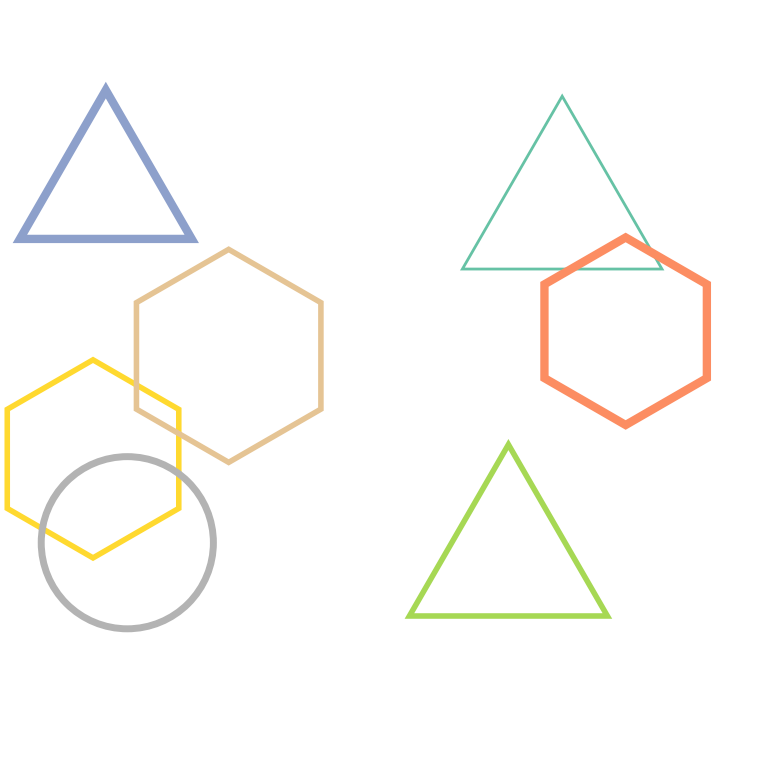[{"shape": "triangle", "thickness": 1, "radius": 0.75, "center": [0.73, 0.725]}, {"shape": "hexagon", "thickness": 3, "radius": 0.61, "center": [0.813, 0.57]}, {"shape": "triangle", "thickness": 3, "radius": 0.64, "center": [0.137, 0.754]}, {"shape": "triangle", "thickness": 2, "radius": 0.74, "center": [0.66, 0.274]}, {"shape": "hexagon", "thickness": 2, "radius": 0.64, "center": [0.121, 0.404]}, {"shape": "hexagon", "thickness": 2, "radius": 0.69, "center": [0.297, 0.538]}, {"shape": "circle", "thickness": 2.5, "radius": 0.56, "center": [0.165, 0.295]}]